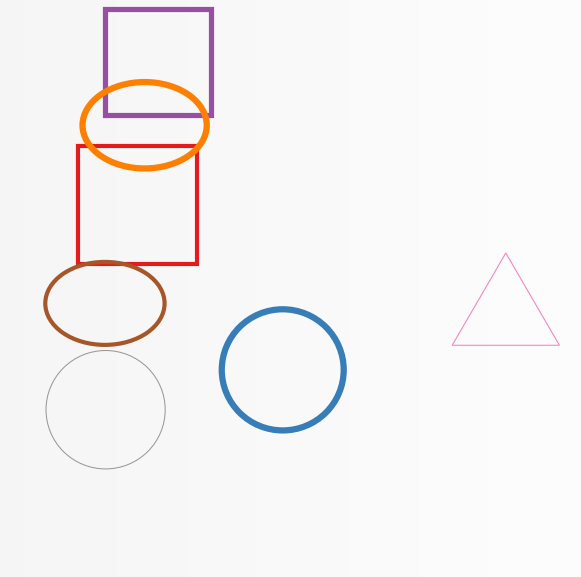[{"shape": "square", "thickness": 2, "radius": 0.51, "center": [0.237, 0.645]}, {"shape": "circle", "thickness": 3, "radius": 0.52, "center": [0.486, 0.359]}, {"shape": "square", "thickness": 2.5, "radius": 0.46, "center": [0.272, 0.892]}, {"shape": "oval", "thickness": 3, "radius": 0.53, "center": [0.249, 0.782]}, {"shape": "oval", "thickness": 2, "radius": 0.51, "center": [0.181, 0.474]}, {"shape": "triangle", "thickness": 0.5, "radius": 0.53, "center": [0.87, 0.455]}, {"shape": "circle", "thickness": 0.5, "radius": 0.51, "center": [0.182, 0.29]}]